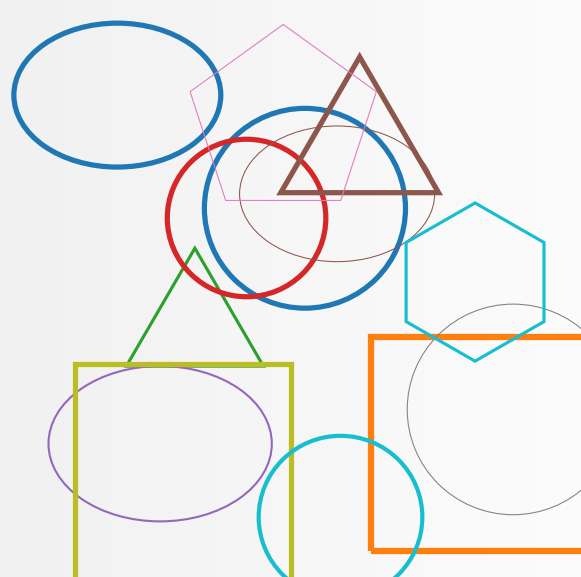[{"shape": "oval", "thickness": 2.5, "radius": 0.89, "center": [0.202, 0.834]}, {"shape": "circle", "thickness": 2.5, "radius": 0.86, "center": [0.525, 0.639]}, {"shape": "square", "thickness": 3, "radius": 0.93, "center": [0.824, 0.23]}, {"shape": "triangle", "thickness": 1.5, "radius": 0.68, "center": [0.335, 0.433]}, {"shape": "circle", "thickness": 2.5, "radius": 0.68, "center": [0.424, 0.622]}, {"shape": "oval", "thickness": 1, "radius": 0.96, "center": [0.276, 0.231]}, {"shape": "oval", "thickness": 0.5, "radius": 0.84, "center": [0.58, 0.664]}, {"shape": "triangle", "thickness": 2.5, "radius": 0.78, "center": [0.619, 0.744]}, {"shape": "pentagon", "thickness": 0.5, "radius": 0.84, "center": [0.487, 0.788]}, {"shape": "circle", "thickness": 0.5, "radius": 0.91, "center": [0.883, 0.29]}, {"shape": "square", "thickness": 2.5, "radius": 0.93, "center": [0.315, 0.182]}, {"shape": "circle", "thickness": 2, "radius": 0.7, "center": [0.586, 0.104]}, {"shape": "hexagon", "thickness": 1.5, "radius": 0.68, "center": [0.817, 0.511]}]